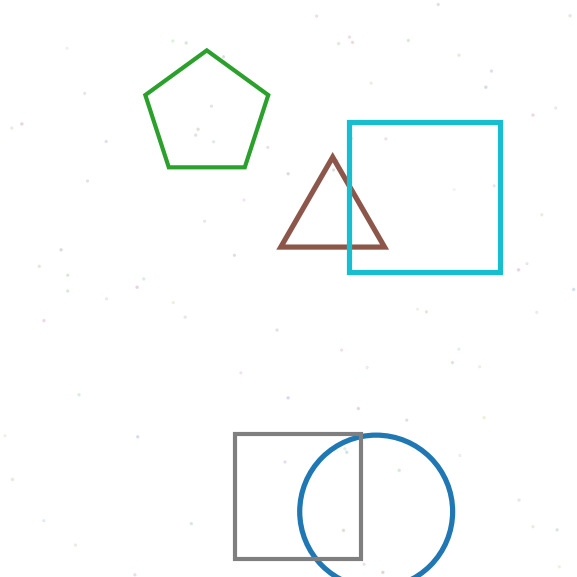[{"shape": "circle", "thickness": 2.5, "radius": 0.66, "center": [0.651, 0.113]}, {"shape": "pentagon", "thickness": 2, "radius": 0.56, "center": [0.358, 0.8]}, {"shape": "triangle", "thickness": 2.5, "radius": 0.52, "center": [0.576, 0.623]}, {"shape": "square", "thickness": 2, "radius": 0.54, "center": [0.516, 0.139]}, {"shape": "square", "thickness": 2.5, "radius": 0.65, "center": [0.735, 0.658]}]